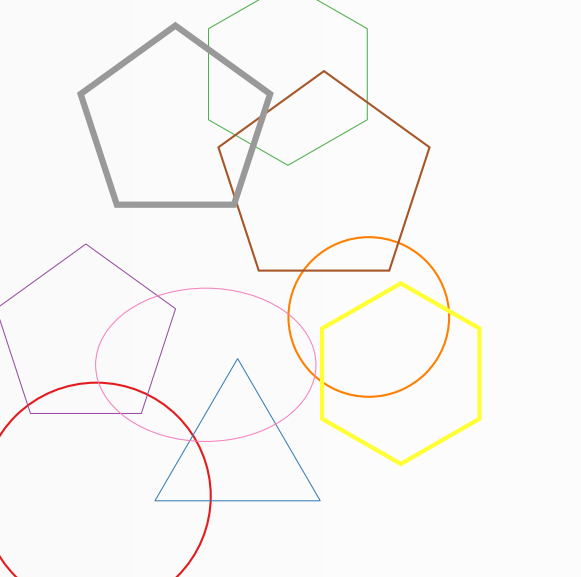[{"shape": "circle", "thickness": 1, "radius": 0.98, "center": [0.166, 0.14]}, {"shape": "triangle", "thickness": 0.5, "radius": 0.82, "center": [0.409, 0.214]}, {"shape": "hexagon", "thickness": 0.5, "radius": 0.79, "center": [0.495, 0.871]}, {"shape": "pentagon", "thickness": 0.5, "radius": 0.81, "center": [0.148, 0.414]}, {"shape": "circle", "thickness": 1, "radius": 0.69, "center": [0.634, 0.45]}, {"shape": "hexagon", "thickness": 2, "radius": 0.78, "center": [0.689, 0.352]}, {"shape": "pentagon", "thickness": 1, "radius": 0.95, "center": [0.557, 0.685]}, {"shape": "oval", "thickness": 0.5, "radius": 0.95, "center": [0.354, 0.367]}, {"shape": "pentagon", "thickness": 3, "radius": 0.86, "center": [0.302, 0.783]}]